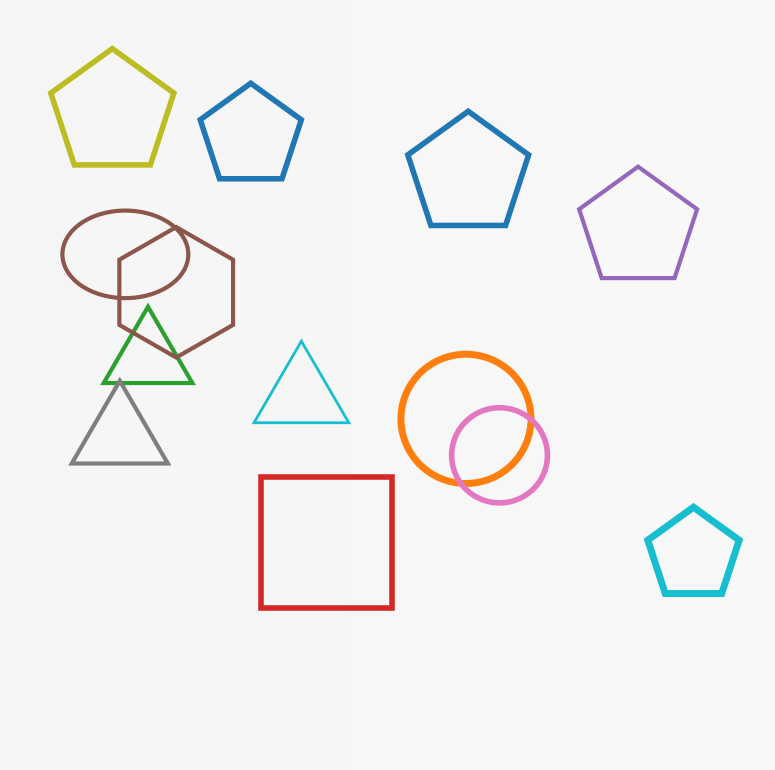[{"shape": "pentagon", "thickness": 2, "radius": 0.41, "center": [0.604, 0.774]}, {"shape": "pentagon", "thickness": 2, "radius": 0.34, "center": [0.324, 0.823]}, {"shape": "circle", "thickness": 2.5, "radius": 0.42, "center": [0.601, 0.456]}, {"shape": "triangle", "thickness": 1.5, "radius": 0.33, "center": [0.191, 0.536]}, {"shape": "square", "thickness": 2, "radius": 0.42, "center": [0.421, 0.296]}, {"shape": "pentagon", "thickness": 1.5, "radius": 0.4, "center": [0.823, 0.704]}, {"shape": "hexagon", "thickness": 1.5, "radius": 0.42, "center": [0.227, 0.62]}, {"shape": "oval", "thickness": 1.5, "radius": 0.41, "center": [0.162, 0.67]}, {"shape": "circle", "thickness": 2, "radius": 0.31, "center": [0.645, 0.409]}, {"shape": "triangle", "thickness": 1.5, "radius": 0.36, "center": [0.155, 0.434]}, {"shape": "pentagon", "thickness": 2, "radius": 0.42, "center": [0.145, 0.853]}, {"shape": "triangle", "thickness": 1, "radius": 0.35, "center": [0.389, 0.486]}, {"shape": "pentagon", "thickness": 2.5, "radius": 0.31, "center": [0.895, 0.279]}]